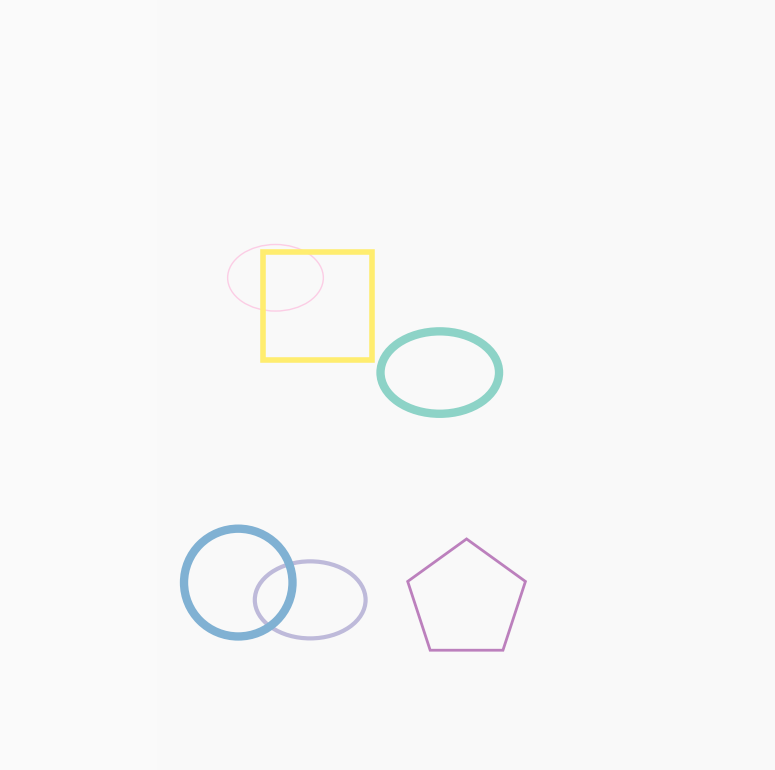[{"shape": "oval", "thickness": 3, "radius": 0.38, "center": [0.567, 0.516]}, {"shape": "oval", "thickness": 1.5, "radius": 0.36, "center": [0.4, 0.221]}, {"shape": "circle", "thickness": 3, "radius": 0.35, "center": [0.307, 0.243]}, {"shape": "oval", "thickness": 0.5, "radius": 0.31, "center": [0.355, 0.639]}, {"shape": "pentagon", "thickness": 1, "radius": 0.4, "center": [0.602, 0.22]}, {"shape": "square", "thickness": 2, "radius": 0.35, "center": [0.41, 0.603]}]